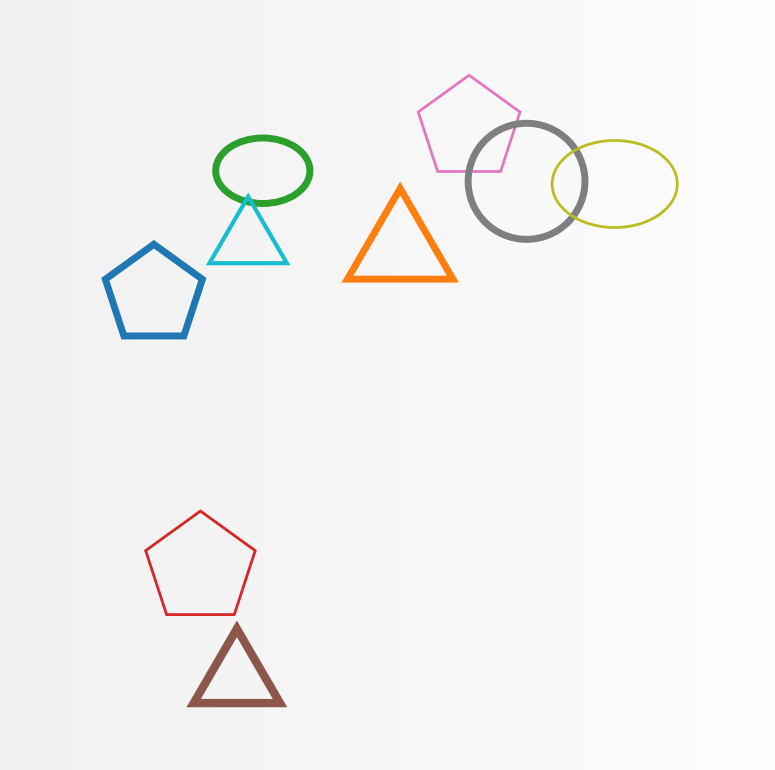[{"shape": "pentagon", "thickness": 2.5, "radius": 0.33, "center": [0.199, 0.617]}, {"shape": "triangle", "thickness": 2.5, "radius": 0.39, "center": [0.516, 0.677]}, {"shape": "oval", "thickness": 2.5, "radius": 0.3, "center": [0.339, 0.778]}, {"shape": "pentagon", "thickness": 1, "radius": 0.37, "center": [0.259, 0.262]}, {"shape": "triangle", "thickness": 3, "radius": 0.32, "center": [0.306, 0.119]}, {"shape": "pentagon", "thickness": 1, "radius": 0.35, "center": [0.605, 0.833]}, {"shape": "circle", "thickness": 2.5, "radius": 0.38, "center": [0.679, 0.765]}, {"shape": "oval", "thickness": 1, "radius": 0.4, "center": [0.793, 0.761]}, {"shape": "triangle", "thickness": 1.5, "radius": 0.29, "center": [0.32, 0.687]}]